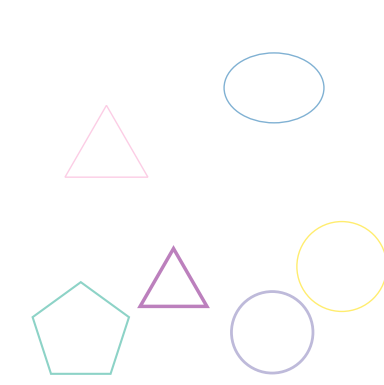[{"shape": "pentagon", "thickness": 1.5, "radius": 0.66, "center": [0.21, 0.136]}, {"shape": "circle", "thickness": 2, "radius": 0.53, "center": [0.707, 0.137]}, {"shape": "oval", "thickness": 1, "radius": 0.65, "center": [0.712, 0.772]}, {"shape": "triangle", "thickness": 1, "radius": 0.62, "center": [0.276, 0.602]}, {"shape": "triangle", "thickness": 2.5, "radius": 0.5, "center": [0.451, 0.254]}, {"shape": "circle", "thickness": 1, "radius": 0.58, "center": [0.888, 0.308]}]